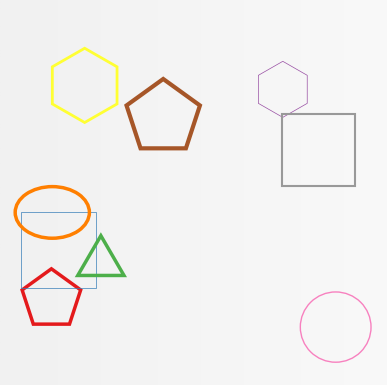[{"shape": "pentagon", "thickness": 2.5, "radius": 0.4, "center": [0.133, 0.222]}, {"shape": "square", "thickness": 0.5, "radius": 0.49, "center": [0.151, 0.351]}, {"shape": "triangle", "thickness": 2.5, "radius": 0.34, "center": [0.26, 0.319]}, {"shape": "hexagon", "thickness": 0.5, "radius": 0.36, "center": [0.73, 0.768]}, {"shape": "oval", "thickness": 2.5, "radius": 0.48, "center": [0.135, 0.448]}, {"shape": "hexagon", "thickness": 2, "radius": 0.48, "center": [0.219, 0.778]}, {"shape": "pentagon", "thickness": 3, "radius": 0.5, "center": [0.421, 0.695]}, {"shape": "circle", "thickness": 1, "radius": 0.46, "center": [0.866, 0.15]}, {"shape": "square", "thickness": 1.5, "radius": 0.47, "center": [0.822, 0.611]}]